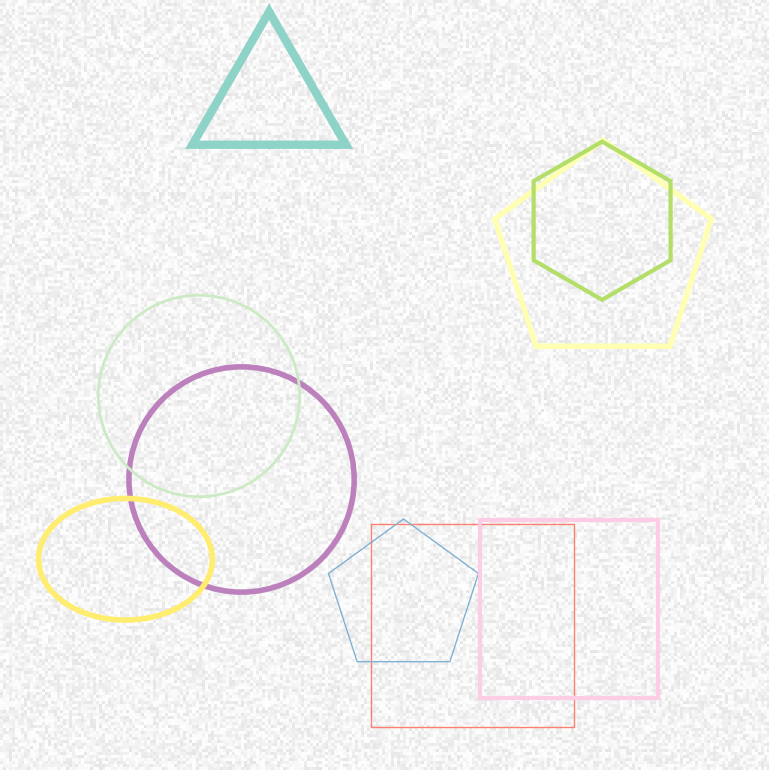[{"shape": "triangle", "thickness": 3, "radius": 0.58, "center": [0.35, 0.87]}, {"shape": "pentagon", "thickness": 2, "radius": 0.74, "center": [0.783, 0.67]}, {"shape": "square", "thickness": 0.5, "radius": 0.66, "center": [0.614, 0.187]}, {"shape": "pentagon", "thickness": 0.5, "radius": 0.51, "center": [0.524, 0.224]}, {"shape": "hexagon", "thickness": 1.5, "radius": 0.51, "center": [0.782, 0.713]}, {"shape": "square", "thickness": 1.5, "radius": 0.58, "center": [0.739, 0.209]}, {"shape": "circle", "thickness": 2, "radius": 0.73, "center": [0.314, 0.377]}, {"shape": "circle", "thickness": 1, "radius": 0.65, "center": [0.258, 0.486]}, {"shape": "oval", "thickness": 2, "radius": 0.56, "center": [0.163, 0.274]}]